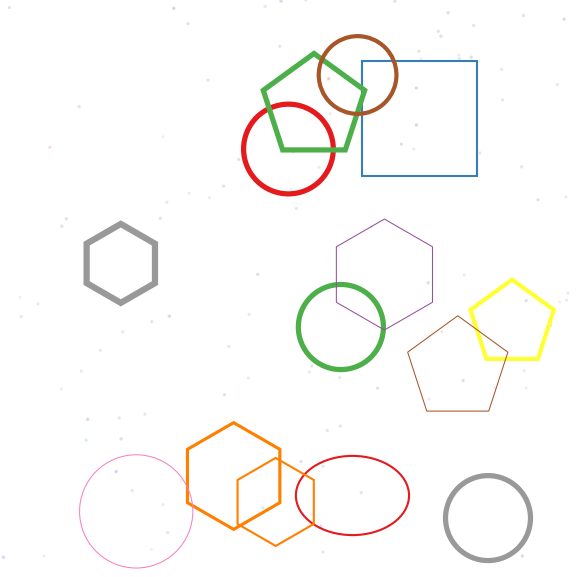[{"shape": "oval", "thickness": 1, "radius": 0.49, "center": [0.61, 0.141]}, {"shape": "circle", "thickness": 2.5, "radius": 0.39, "center": [0.499, 0.741]}, {"shape": "square", "thickness": 1, "radius": 0.5, "center": [0.726, 0.794]}, {"shape": "circle", "thickness": 2.5, "radius": 0.37, "center": [0.59, 0.433]}, {"shape": "pentagon", "thickness": 2.5, "radius": 0.46, "center": [0.544, 0.814]}, {"shape": "hexagon", "thickness": 0.5, "radius": 0.48, "center": [0.666, 0.524]}, {"shape": "hexagon", "thickness": 1.5, "radius": 0.46, "center": [0.405, 0.175]}, {"shape": "hexagon", "thickness": 1, "radius": 0.38, "center": [0.477, 0.13]}, {"shape": "pentagon", "thickness": 2, "radius": 0.38, "center": [0.887, 0.439]}, {"shape": "pentagon", "thickness": 0.5, "radius": 0.46, "center": [0.793, 0.361]}, {"shape": "circle", "thickness": 2, "radius": 0.34, "center": [0.619, 0.869]}, {"shape": "circle", "thickness": 0.5, "radius": 0.49, "center": [0.236, 0.114]}, {"shape": "hexagon", "thickness": 3, "radius": 0.34, "center": [0.209, 0.543]}, {"shape": "circle", "thickness": 2.5, "radius": 0.37, "center": [0.845, 0.102]}]